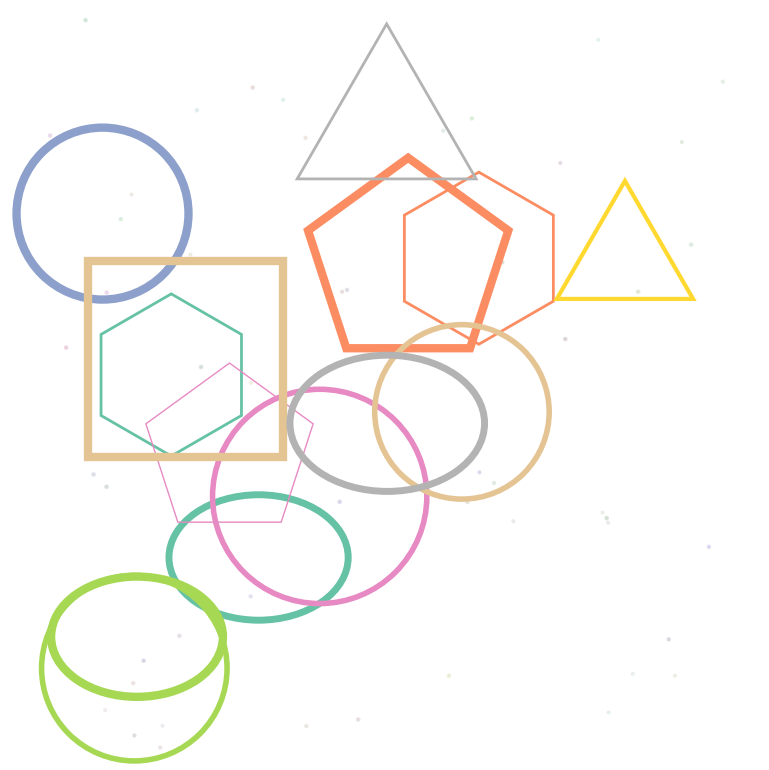[{"shape": "oval", "thickness": 2.5, "radius": 0.58, "center": [0.336, 0.276]}, {"shape": "hexagon", "thickness": 1, "radius": 0.53, "center": [0.222, 0.513]}, {"shape": "pentagon", "thickness": 3, "radius": 0.68, "center": [0.53, 0.658]}, {"shape": "hexagon", "thickness": 1, "radius": 0.56, "center": [0.622, 0.665]}, {"shape": "circle", "thickness": 3, "radius": 0.56, "center": [0.133, 0.723]}, {"shape": "circle", "thickness": 2, "radius": 0.7, "center": [0.415, 0.355]}, {"shape": "pentagon", "thickness": 0.5, "radius": 0.57, "center": [0.298, 0.414]}, {"shape": "circle", "thickness": 2, "radius": 0.6, "center": [0.174, 0.132]}, {"shape": "oval", "thickness": 3, "radius": 0.56, "center": [0.178, 0.173]}, {"shape": "triangle", "thickness": 1.5, "radius": 0.51, "center": [0.812, 0.663]}, {"shape": "circle", "thickness": 2, "radius": 0.57, "center": [0.6, 0.465]}, {"shape": "square", "thickness": 3, "radius": 0.63, "center": [0.241, 0.534]}, {"shape": "oval", "thickness": 2.5, "radius": 0.63, "center": [0.503, 0.45]}, {"shape": "triangle", "thickness": 1, "radius": 0.67, "center": [0.502, 0.835]}]